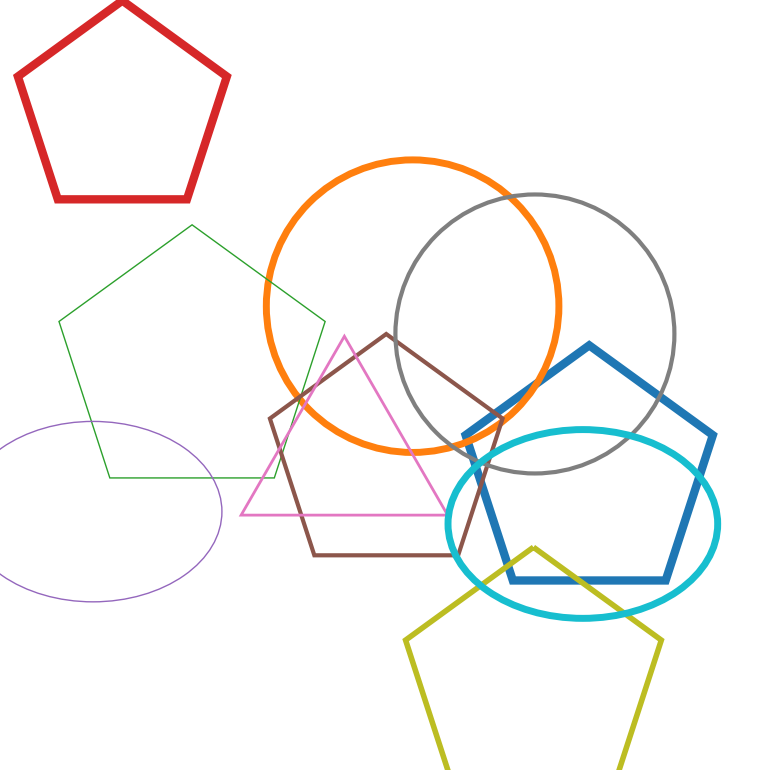[{"shape": "pentagon", "thickness": 3, "radius": 0.84, "center": [0.765, 0.383]}, {"shape": "circle", "thickness": 2.5, "radius": 0.95, "center": [0.536, 0.602]}, {"shape": "pentagon", "thickness": 0.5, "radius": 0.91, "center": [0.249, 0.526]}, {"shape": "pentagon", "thickness": 3, "radius": 0.71, "center": [0.159, 0.857]}, {"shape": "oval", "thickness": 0.5, "radius": 0.84, "center": [0.121, 0.336]}, {"shape": "pentagon", "thickness": 1.5, "radius": 0.79, "center": [0.502, 0.407]}, {"shape": "triangle", "thickness": 1, "radius": 0.77, "center": [0.447, 0.408]}, {"shape": "circle", "thickness": 1.5, "radius": 0.91, "center": [0.695, 0.566]}, {"shape": "pentagon", "thickness": 2, "radius": 0.87, "center": [0.693, 0.115]}, {"shape": "oval", "thickness": 2.5, "radius": 0.88, "center": [0.757, 0.32]}]